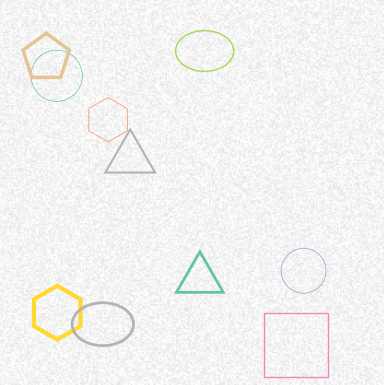[{"shape": "triangle", "thickness": 2, "radius": 0.35, "center": [0.519, 0.276]}, {"shape": "circle", "thickness": 0.5, "radius": 0.33, "center": [0.147, 0.803]}, {"shape": "hexagon", "thickness": 0.5, "radius": 0.29, "center": [0.281, 0.689]}, {"shape": "circle", "thickness": 0.5, "radius": 0.29, "center": [0.788, 0.297]}, {"shape": "square", "thickness": 1, "radius": 0.42, "center": [0.768, 0.104]}, {"shape": "oval", "thickness": 1, "radius": 0.38, "center": [0.532, 0.868]}, {"shape": "hexagon", "thickness": 3, "radius": 0.35, "center": [0.149, 0.188]}, {"shape": "pentagon", "thickness": 2.5, "radius": 0.32, "center": [0.12, 0.85]}, {"shape": "oval", "thickness": 2, "radius": 0.4, "center": [0.267, 0.158]}, {"shape": "triangle", "thickness": 1.5, "radius": 0.37, "center": [0.338, 0.589]}]